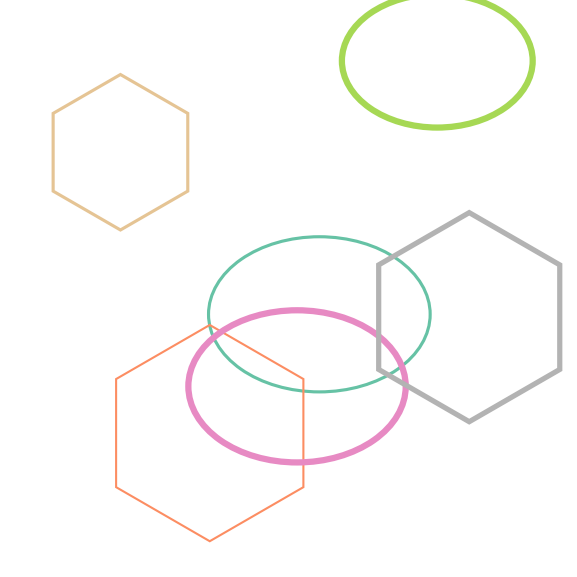[{"shape": "oval", "thickness": 1.5, "radius": 0.96, "center": [0.553, 0.455]}, {"shape": "hexagon", "thickness": 1, "radius": 0.94, "center": [0.363, 0.249]}, {"shape": "oval", "thickness": 3, "radius": 0.94, "center": [0.514, 0.33]}, {"shape": "oval", "thickness": 3, "radius": 0.83, "center": [0.757, 0.894]}, {"shape": "hexagon", "thickness": 1.5, "radius": 0.67, "center": [0.209, 0.735]}, {"shape": "hexagon", "thickness": 2.5, "radius": 0.91, "center": [0.813, 0.45]}]